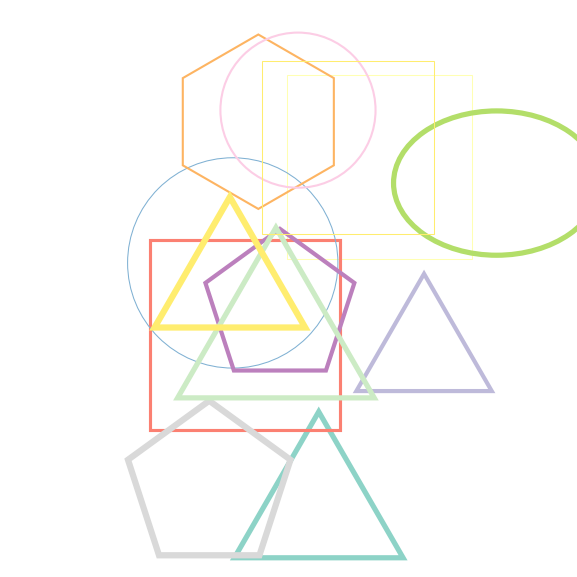[{"shape": "triangle", "thickness": 2.5, "radius": 0.84, "center": [0.552, 0.118]}, {"shape": "square", "thickness": 0.5, "radius": 0.8, "center": [0.657, 0.71]}, {"shape": "triangle", "thickness": 2, "radius": 0.68, "center": [0.734, 0.39]}, {"shape": "square", "thickness": 1.5, "radius": 0.82, "center": [0.425, 0.42]}, {"shape": "circle", "thickness": 0.5, "radius": 0.91, "center": [0.403, 0.544]}, {"shape": "hexagon", "thickness": 1, "radius": 0.76, "center": [0.447, 0.788]}, {"shape": "oval", "thickness": 2.5, "radius": 0.89, "center": [0.86, 0.682]}, {"shape": "circle", "thickness": 1, "radius": 0.67, "center": [0.516, 0.808]}, {"shape": "pentagon", "thickness": 3, "radius": 0.74, "center": [0.362, 0.157]}, {"shape": "pentagon", "thickness": 2, "radius": 0.68, "center": [0.485, 0.467]}, {"shape": "triangle", "thickness": 2.5, "radius": 0.98, "center": [0.478, 0.408]}, {"shape": "triangle", "thickness": 3, "radius": 0.75, "center": [0.398, 0.507]}, {"shape": "square", "thickness": 0.5, "radius": 0.75, "center": [0.602, 0.744]}]